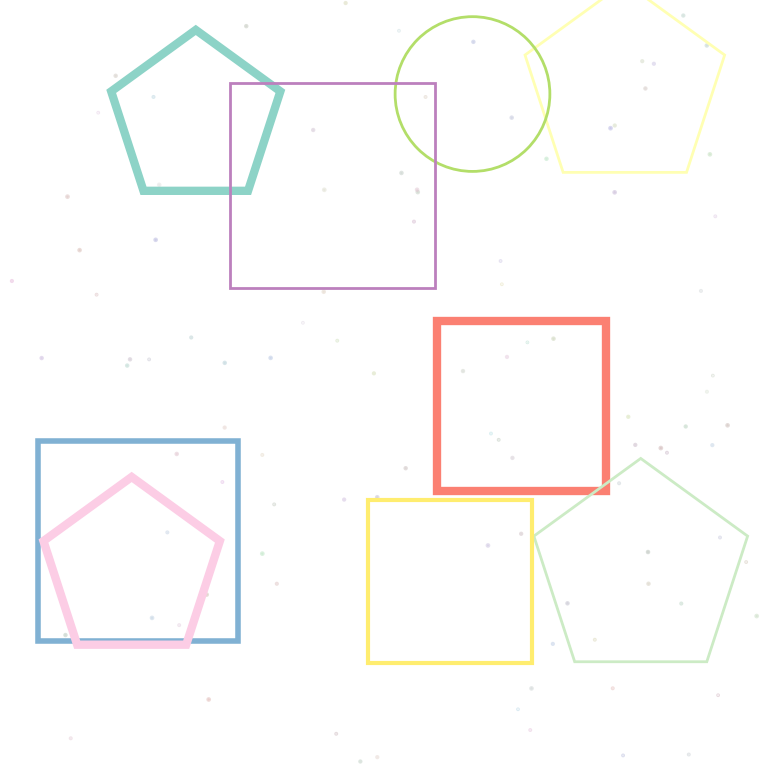[{"shape": "pentagon", "thickness": 3, "radius": 0.58, "center": [0.254, 0.846]}, {"shape": "pentagon", "thickness": 1, "radius": 0.68, "center": [0.811, 0.886]}, {"shape": "square", "thickness": 3, "radius": 0.55, "center": [0.677, 0.473]}, {"shape": "square", "thickness": 2, "radius": 0.65, "center": [0.179, 0.298]}, {"shape": "circle", "thickness": 1, "radius": 0.5, "center": [0.614, 0.878]}, {"shape": "pentagon", "thickness": 3, "radius": 0.6, "center": [0.171, 0.26]}, {"shape": "square", "thickness": 1, "radius": 0.66, "center": [0.432, 0.759]}, {"shape": "pentagon", "thickness": 1, "radius": 0.73, "center": [0.832, 0.259]}, {"shape": "square", "thickness": 1.5, "radius": 0.53, "center": [0.584, 0.245]}]